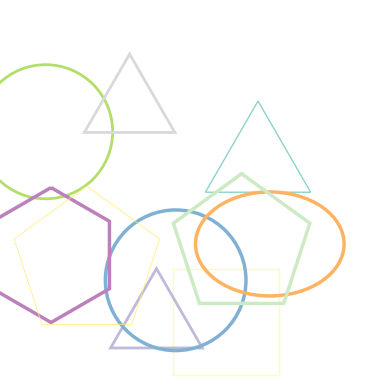[{"shape": "triangle", "thickness": 1, "radius": 0.79, "center": [0.67, 0.58]}, {"shape": "square", "thickness": 1, "radius": 0.69, "center": [0.587, 0.163]}, {"shape": "triangle", "thickness": 2, "radius": 0.69, "center": [0.406, 0.165]}, {"shape": "circle", "thickness": 2.5, "radius": 0.91, "center": [0.456, 0.272]}, {"shape": "oval", "thickness": 2.5, "radius": 0.96, "center": [0.701, 0.366]}, {"shape": "circle", "thickness": 2, "radius": 0.87, "center": [0.118, 0.658]}, {"shape": "triangle", "thickness": 2, "radius": 0.68, "center": [0.337, 0.724]}, {"shape": "hexagon", "thickness": 2.5, "radius": 0.88, "center": [0.133, 0.338]}, {"shape": "pentagon", "thickness": 2.5, "radius": 0.93, "center": [0.628, 0.363]}, {"shape": "pentagon", "thickness": 0.5, "radius": 0.99, "center": [0.226, 0.318]}]